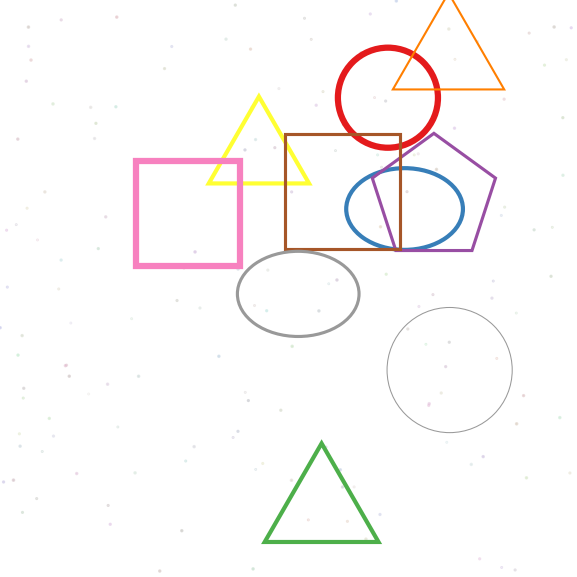[{"shape": "circle", "thickness": 3, "radius": 0.43, "center": [0.672, 0.83]}, {"shape": "oval", "thickness": 2, "radius": 0.51, "center": [0.701, 0.637]}, {"shape": "triangle", "thickness": 2, "radius": 0.57, "center": [0.557, 0.118]}, {"shape": "pentagon", "thickness": 1.5, "radius": 0.56, "center": [0.751, 0.656]}, {"shape": "triangle", "thickness": 1, "radius": 0.56, "center": [0.777, 0.9]}, {"shape": "triangle", "thickness": 2, "radius": 0.5, "center": [0.448, 0.732]}, {"shape": "square", "thickness": 1.5, "radius": 0.5, "center": [0.593, 0.668]}, {"shape": "square", "thickness": 3, "radius": 0.45, "center": [0.325, 0.629]}, {"shape": "oval", "thickness": 1.5, "radius": 0.53, "center": [0.516, 0.49]}, {"shape": "circle", "thickness": 0.5, "radius": 0.54, "center": [0.779, 0.358]}]